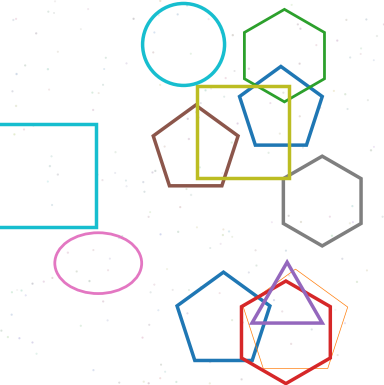[{"shape": "pentagon", "thickness": 2.5, "radius": 0.63, "center": [0.58, 0.166]}, {"shape": "pentagon", "thickness": 2.5, "radius": 0.56, "center": [0.73, 0.714]}, {"shape": "pentagon", "thickness": 0.5, "radius": 0.71, "center": [0.768, 0.158]}, {"shape": "hexagon", "thickness": 2, "radius": 0.6, "center": [0.739, 0.856]}, {"shape": "hexagon", "thickness": 2.5, "radius": 0.67, "center": [0.743, 0.137]}, {"shape": "triangle", "thickness": 2.5, "radius": 0.53, "center": [0.746, 0.214]}, {"shape": "pentagon", "thickness": 2.5, "radius": 0.58, "center": [0.508, 0.611]}, {"shape": "oval", "thickness": 2, "radius": 0.56, "center": [0.255, 0.316]}, {"shape": "hexagon", "thickness": 2.5, "radius": 0.58, "center": [0.837, 0.478]}, {"shape": "square", "thickness": 2.5, "radius": 0.6, "center": [0.632, 0.657]}, {"shape": "square", "thickness": 2.5, "radius": 0.67, "center": [0.116, 0.545]}, {"shape": "circle", "thickness": 2.5, "radius": 0.53, "center": [0.477, 0.885]}]